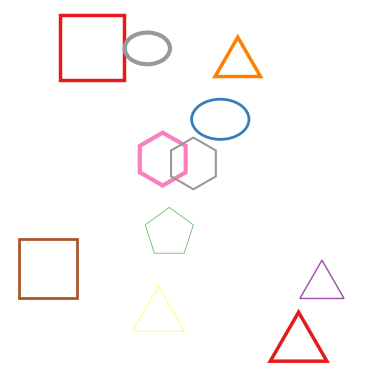[{"shape": "square", "thickness": 2.5, "radius": 0.42, "center": [0.239, 0.877]}, {"shape": "triangle", "thickness": 2.5, "radius": 0.42, "center": [0.776, 0.104]}, {"shape": "oval", "thickness": 2, "radius": 0.37, "center": [0.572, 0.69]}, {"shape": "pentagon", "thickness": 0.5, "radius": 0.33, "center": [0.44, 0.396]}, {"shape": "triangle", "thickness": 1, "radius": 0.33, "center": [0.836, 0.258]}, {"shape": "triangle", "thickness": 2.5, "radius": 0.34, "center": [0.618, 0.835]}, {"shape": "triangle", "thickness": 0.5, "radius": 0.39, "center": [0.412, 0.179]}, {"shape": "square", "thickness": 2, "radius": 0.38, "center": [0.125, 0.303]}, {"shape": "hexagon", "thickness": 3, "radius": 0.34, "center": [0.423, 0.587]}, {"shape": "oval", "thickness": 3, "radius": 0.29, "center": [0.383, 0.874]}, {"shape": "hexagon", "thickness": 1.5, "radius": 0.34, "center": [0.502, 0.576]}]